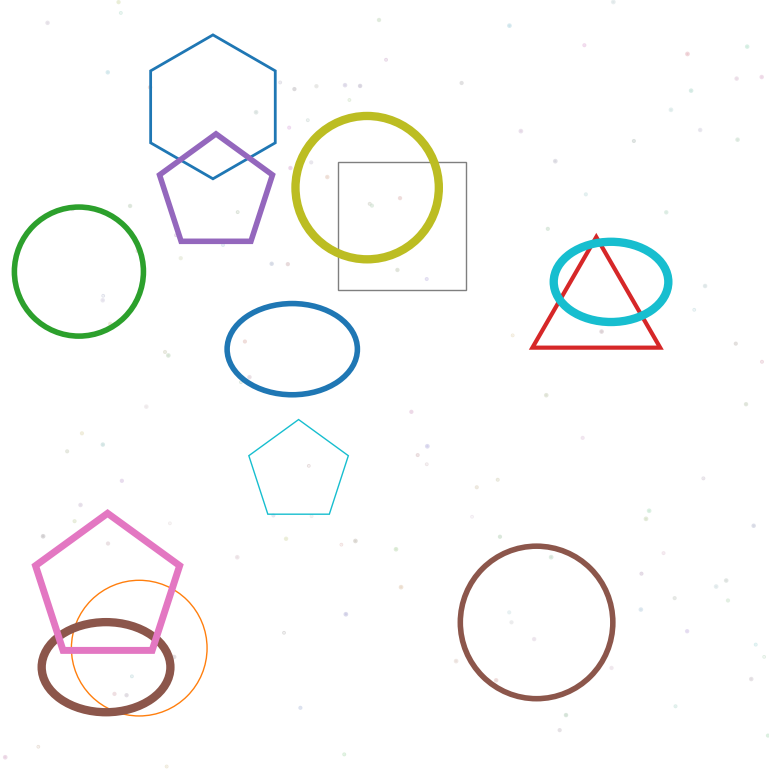[{"shape": "hexagon", "thickness": 1, "radius": 0.47, "center": [0.277, 0.861]}, {"shape": "oval", "thickness": 2, "radius": 0.42, "center": [0.38, 0.547]}, {"shape": "circle", "thickness": 0.5, "radius": 0.44, "center": [0.181, 0.158]}, {"shape": "circle", "thickness": 2, "radius": 0.42, "center": [0.102, 0.647]}, {"shape": "triangle", "thickness": 1.5, "radius": 0.48, "center": [0.774, 0.596]}, {"shape": "pentagon", "thickness": 2, "radius": 0.39, "center": [0.281, 0.749]}, {"shape": "circle", "thickness": 2, "radius": 0.5, "center": [0.697, 0.192]}, {"shape": "oval", "thickness": 3, "radius": 0.42, "center": [0.138, 0.134]}, {"shape": "pentagon", "thickness": 2.5, "radius": 0.49, "center": [0.14, 0.235]}, {"shape": "square", "thickness": 0.5, "radius": 0.42, "center": [0.522, 0.706]}, {"shape": "circle", "thickness": 3, "radius": 0.47, "center": [0.477, 0.756]}, {"shape": "pentagon", "thickness": 0.5, "radius": 0.34, "center": [0.388, 0.387]}, {"shape": "oval", "thickness": 3, "radius": 0.37, "center": [0.794, 0.634]}]